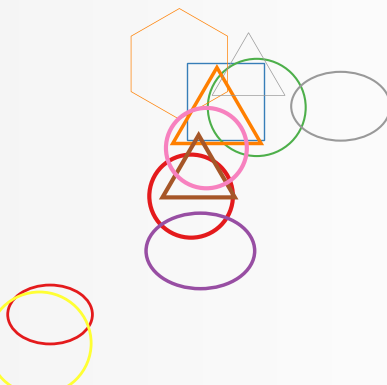[{"shape": "oval", "thickness": 2, "radius": 0.55, "center": [0.129, 0.183]}, {"shape": "circle", "thickness": 3, "radius": 0.54, "center": [0.493, 0.491]}, {"shape": "square", "thickness": 1, "radius": 0.5, "center": [0.582, 0.736]}, {"shape": "circle", "thickness": 1.5, "radius": 0.63, "center": [0.663, 0.721]}, {"shape": "oval", "thickness": 2.5, "radius": 0.7, "center": [0.517, 0.348]}, {"shape": "hexagon", "thickness": 0.5, "radius": 0.72, "center": [0.463, 0.834]}, {"shape": "triangle", "thickness": 2.5, "radius": 0.66, "center": [0.56, 0.693]}, {"shape": "circle", "thickness": 2, "radius": 0.67, "center": [0.102, 0.108]}, {"shape": "triangle", "thickness": 3, "radius": 0.54, "center": [0.513, 0.541]}, {"shape": "circle", "thickness": 3, "radius": 0.52, "center": [0.533, 0.615]}, {"shape": "triangle", "thickness": 0.5, "radius": 0.54, "center": [0.641, 0.807]}, {"shape": "oval", "thickness": 1.5, "radius": 0.64, "center": [0.879, 0.724]}]